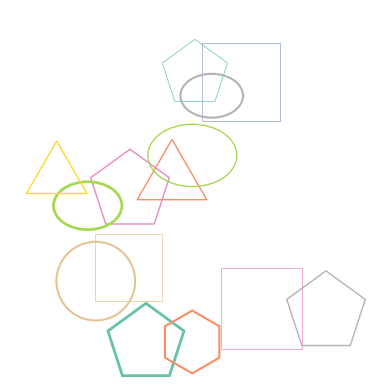[{"shape": "pentagon", "thickness": 0.5, "radius": 0.44, "center": [0.506, 0.809]}, {"shape": "pentagon", "thickness": 2, "radius": 0.52, "center": [0.379, 0.108]}, {"shape": "triangle", "thickness": 1, "radius": 0.52, "center": [0.447, 0.534]}, {"shape": "hexagon", "thickness": 1.5, "radius": 0.41, "center": [0.499, 0.112]}, {"shape": "square", "thickness": 0.5, "radius": 0.51, "center": [0.626, 0.786]}, {"shape": "pentagon", "thickness": 1, "radius": 0.54, "center": [0.338, 0.505]}, {"shape": "square", "thickness": 0.5, "radius": 0.53, "center": [0.679, 0.199]}, {"shape": "oval", "thickness": 2, "radius": 0.44, "center": [0.228, 0.466]}, {"shape": "oval", "thickness": 1, "radius": 0.58, "center": [0.5, 0.596]}, {"shape": "triangle", "thickness": 1, "radius": 0.45, "center": [0.147, 0.543]}, {"shape": "square", "thickness": 0.5, "radius": 0.43, "center": [0.333, 0.305]}, {"shape": "circle", "thickness": 1.5, "radius": 0.51, "center": [0.249, 0.27]}, {"shape": "pentagon", "thickness": 1, "radius": 0.54, "center": [0.847, 0.189]}, {"shape": "oval", "thickness": 1.5, "radius": 0.41, "center": [0.55, 0.751]}]